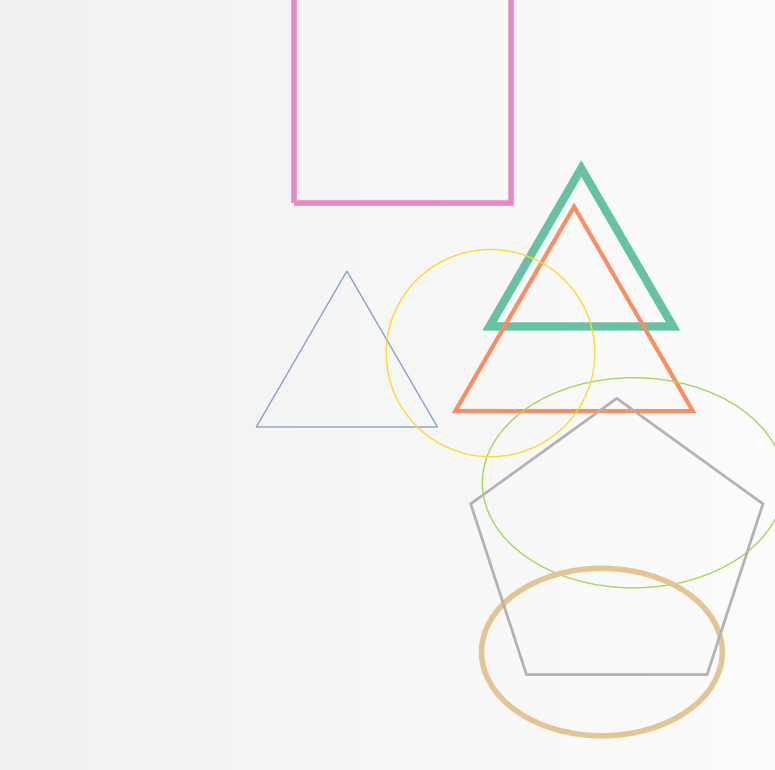[{"shape": "triangle", "thickness": 3, "radius": 0.68, "center": [0.75, 0.644]}, {"shape": "triangle", "thickness": 1.5, "radius": 0.88, "center": [0.741, 0.555]}, {"shape": "triangle", "thickness": 0.5, "radius": 0.67, "center": [0.448, 0.513]}, {"shape": "square", "thickness": 2, "radius": 0.7, "center": [0.519, 0.877]}, {"shape": "oval", "thickness": 0.5, "radius": 0.98, "center": [0.817, 0.373]}, {"shape": "circle", "thickness": 0.5, "radius": 0.67, "center": [0.633, 0.541]}, {"shape": "oval", "thickness": 2, "radius": 0.78, "center": [0.777, 0.153]}, {"shape": "pentagon", "thickness": 1, "radius": 0.99, "center": [0.796, 0.284]}]